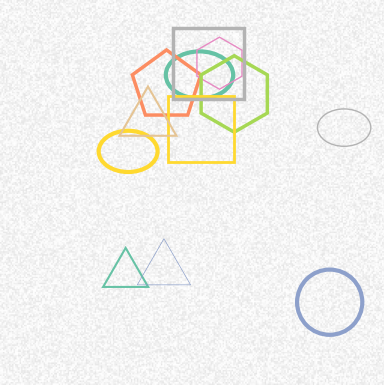[{"shape": "triangle", "thickness": 1.5, "radius": 0.34, "center": [0.326, 0.289]}, {"shape": "oval", "thickness": 3, "radius": 0.44, "center": [0.518, 0.805]}, {"shape": "pentagon", "thickness": 2.5, "radius": 0.47, "center": [0.433, 0.777]}, {"shape": "circle", "thickness": 3, "radius": 0.42, "center": [0.856, 0.215]}, {"shape": "triangle", "thickness": 0.5, "radius": 0.4, "center": [0.426, 0.3]}, {"shape": "hexagon", "thickness": 1, "radius": 0.34, "center": [0.57, 0.836]}, {"shape": "hexagon", "thickness": 2.5, "radius": 0.5, "center": [0.608, 0.756]}, {"shape": "oval", "thickness": 3, "radius": 0.38, "center": [0.333, 0.607]}, {"shape": "square", "thickness": 2, "radius": 0.43, "center": [0.521, 0.666]}, {"shape": "triangle", "thickness": 1.5, "radius": 0.43, "center": [0.384, 0.69]}, {"shape": "oval", "thickness": 1, "radius": 0.35, "center": [0.894, 0.669]}, {"shape": "square", "thickness": 2.5, "radius": 0.47, "center": [0.541, 0.835]}]